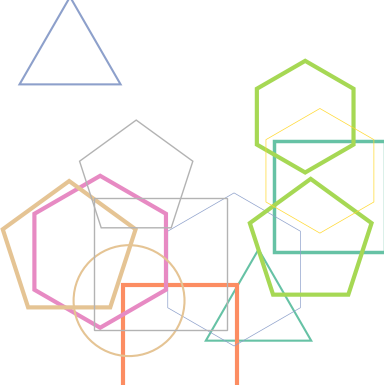[{"shape": "square", "thickness": 2.5, "radius": 0.72, "center": [0.855, 0.489]}, {"shape": "triangle", "thickness": 1.5, "radius": 0.79, "center": [0.671, 0.194]}, {"shape": "square", "thickness": 3, "radius": 0.74, "center": [0.467, 0.112]}, {"shape": "hexagon", "thickness": 0.5, "radius": 0.99, "center": [0.608, 0.3]}, {"shape": "triangle", "thickness": 1.5, "radius": 0.76, "center": [0.182, 0.857]}, {"shape": "hexagon", "thickness": 3, "radius": 0.99, "center": [0.26, 0.346]}, {"shape": "hexagon", "thickness": 3, "radius": 0.72, "center": [0.793, 0.697]}, {"shape": "pentagon", "thickness": 3, "radius": 0.83, "center": [0.807, 0.369]}, {"shape": "hexagon", "thickness": 0.5, "radius": 0.81, "center": [0.831, 0.556]}, {"shape": "circle", "thickness": 1.5, "radius": 0.72, "center": [0.335, 0.219]}, {"shape": "pentagon", "thickness": 3, "radius": 0.91, "center": [0.18, 0.348]}, {"shape": "square", "thickness": 1, "radius": 0.86, "center": [0.416, 0.314]}, {"shape": "pentagon", "thickness": 1, "radius": 0.77, "center": [0.354, 0.533]}]